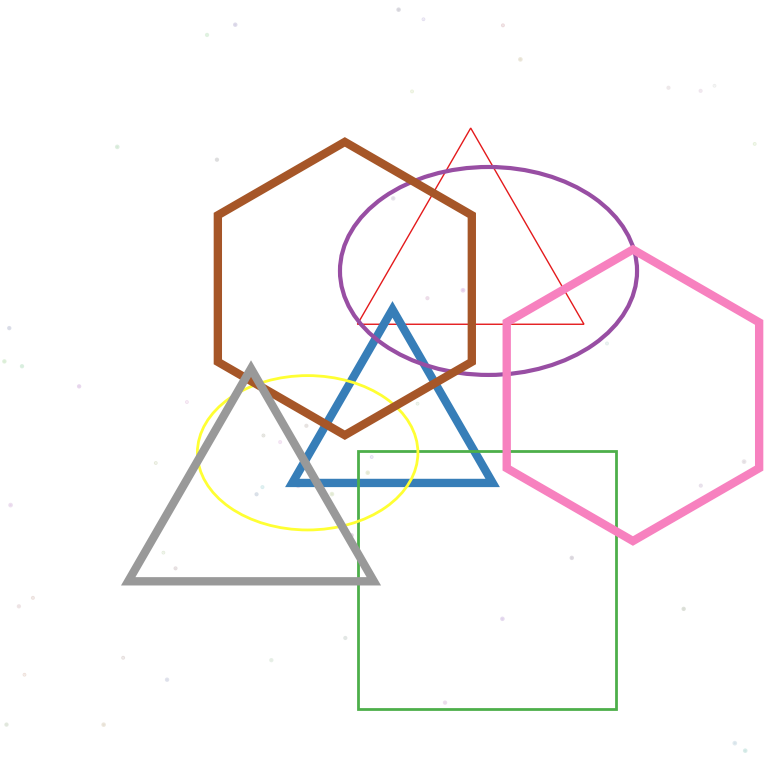[{"shape": "triangle", "thickness": 0.5, "radius": 0.85, "center": [0.611, 0.664]}, {"shape": "triangle", "thickness": 3, "radius": 0.75, "center": [0.51, 0.448]}, {"shape": "square", "thickness": 1, "radius": 0.84, "center": [0.632, 0.247]}, {"shape": "oval", "thickness": 1.5, "radius": 0.96, "center": [0.634, 0.648]}, {"shape": "oval", "thickness": 1, "radius": 0.72, "center": [0.4, 0.412]}, {"shape": "hexagon", "thickness": 3, "radius": 0.95, "center": [0.448, 0.625]}, {"shape": "hexagon", "thickness": 3, "radius": 0.95, "center": [0.822, 0.487]}, {"shape": "triangle", "thickness": 3, "radius": 0.92, "center": [0.326, 0.337]}]